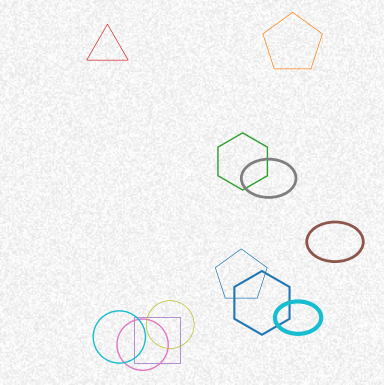[{"shape": "pentagon", "thickness": 0.5, "radius": 0.35, "center": [0.627, 0.283]}, {"shape": "hexagon", "thickness": 1.5, "radius": 0.41, "center": [0.68, 0.213]}, {"shape": "pentagon", "thickness": 0.5, "radius": 0.41, "center": [0.76, 0.887]}, {"shape": "hexagon", "thickness": 1, "radius": 0.37, "center": [0.63, 0.581]}, {"shape": "triangle", "thickness": 0.5, "radius": 0.31, "center": [0.279, 0.875]}, {"shape": "square", "thickness": 0.5, "radius": 0.3, "center": [0.407, 0.116]}, {"shape": "oval", "thickness": 2, "radius": 0.37, "center": [0.87, 0.372]}, {"shape": "circle", "thickness": 1, "radius": 0.33, "center": [0.37, 0.105]}, {"shape": "oval", "thickness": 2, "radius": 0.36, "center": [0.698, 0.537]}, {"shape": "circle", "thickness": 0.5, "radius": 0.31, "center": [0.442, 0.157]}, {"shape": "oval", "thickness": 3, "radius": 0.3, "center": [0.774, 0.175]}, {"shape": "circle", "thickness": 1, "radius": 0.34, "center": [0.31, 0.125]}]